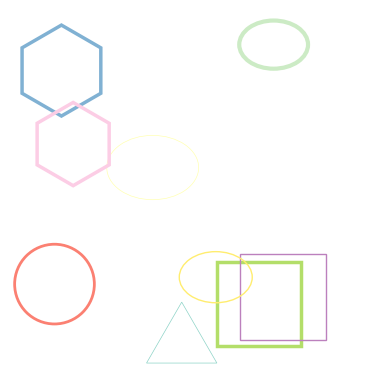[{"shape": "triangle", "thickness": 0.5, "radius": 0.53, "center": [0.472, 0.11]}, {"shape": "oval", "thickness": 0.5, "radius": 0.6, "center": [0.397, 0.565]}, {"shape": "circle", "thickness": 2, "radius": 0.52, "center": [0.142, 0.262]}, {"shape": "hexagon", "thickness": 2.5, "radius": 0.59, "center": [0.16, 0.817]}, {"shape": "square", "thickness": 2.5, "radius": 0.54, "center": [0.673, 0.21]}, {"shape": "hexagon", "thickness": 2.5, "radius": 0.54, "center": [0.19, 0.626]}, {"shape": "square", "thickness": 1, "radius": 0.56, "center": [0.735, 0.229]}, {"shape": "oval", "thickness": 3, "radius": 0.45, "center": [0.711, 0.884]}, {"shape": "oval", "thickness": 1, "radius": 0.47, "center": [0.56, 0.28]}]